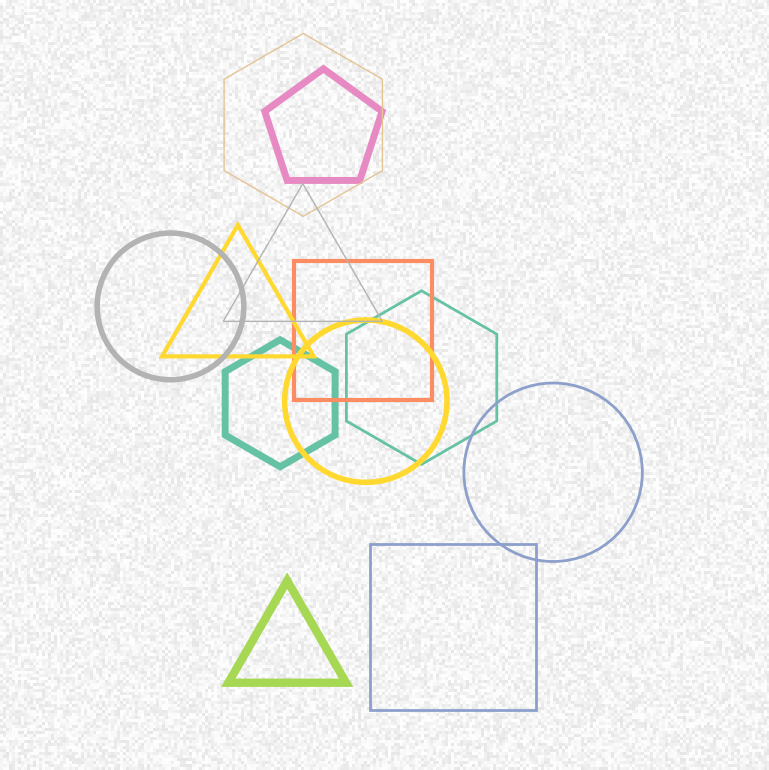[{"shape": "hexagon", "thickness": 2.5, "radius": 0.41, "center": [0.364, 0.476]}, {"shape": "hexagon", "thickness": 1, "radius": 0.56, "center": [0.548, 0.51]}, {"shape": "square", "thickness": 1.5, "radius": 0.45, "center": [0.471, 0.571]}, {"shape": "circle", "thickness": 1, "radius": 0.58, "center": [0.718, 0.387]}, {"shape": "square", "thickness": 1, "radius": 0.54, "center": [0.588, 0.186]}, {"shape": "pentagon", "thickness": 2.5, "radius": 0.4, "center": [0.42, 0.831]}, {"shape": "triangle", "thickness": 3, "radius": 0.44, "center": [0.373, 0.157]}, {"shape": "triangle", "thickness": 1.5, "radius": 0.57, "center": [0.309, 0.594]}, {"shape": "circle", "thickness": 2, "radius": 0.53, "center": [0.475, 0.479]}, {"shape": "hexagon", "thickness": 0.5, "radius": 0.59, "center": [0.394, 0.838]}, {"shape": "circle", "thickness": 2, "radius": 0.48, "center": [0.221, 0.602]}, {"shape": "triangle", "thickness": 0.5, "radius": 0.6, "center": [0.393, 0.642]}]